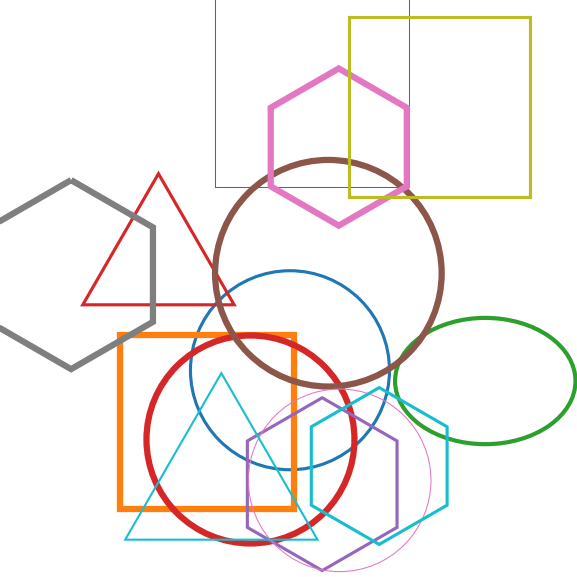[{"shape": "square", "thickness": 0.5, "radius": 0.84, "center": [0.541, 0.844]}, {"shape": "circle", "thickness": 1.5, "radius": 0.86, "center": [0.502, 0.358]}, {"shape": "square", "thickness": 3, "radius": 0.75, "center": [0.358, 0.268]}, {"shape": "oval", "thickness": 2, "radius": 0.78, "center": [0.84, 0.339]}, {"shape": "triangle", "thickness": 1.5, "radius": 0.76, "center": [0.274, 0.547]}, {"shape": "circle", "thickness": 3, "radius": 0.9, "center": [0.434, 0.238]}, {"shape": "hexagon", "thickness": 1.5, "radius": 0.75, "center": [0.558, 0.161]}, {"shape": "circle", "thickness": 3, "radius": 0.98, "center": [0.569, 0.526]}, {"shape": "hexagon", "thickness": 3, "radius": 0.68, "center": [0.587, 0.745]}, {"shape": "circle", "thickness": 0.5, "radius": 0.79, "center": [0.588, 0.167]}, {"shape": "hexagon", "thickness": 3, "radius": 0.82, "center": [0.123, 0.524]}, {"shape": "square", "thickness": 1.5, "radius": 0.78, "center": [0.761, 0.814]}, {"shape": "triangle", "thickness": 1, "radius": 0.96, "center": [0.383, 0.161]}, {"shape": "hexagon", "thickness": 1.5, "radius": 0.68, "center": [0.657, 0.192]}]